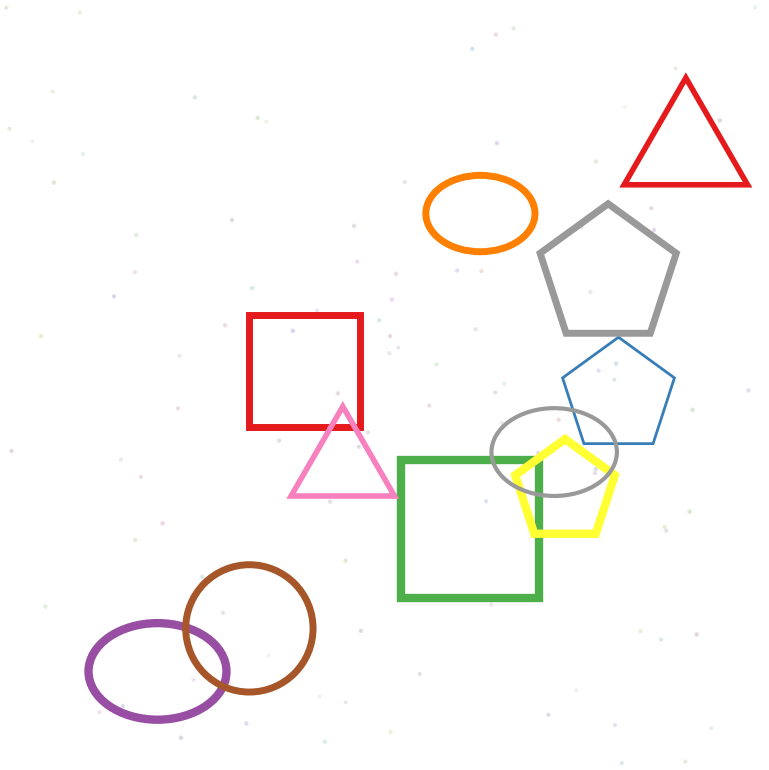[{"shape": "triangle", "thickness": 2, "radius": 0.46, "center": [0.891, 0.806]}, {"shape": "square", "thickness": 2.5, "radius": 0.36, "center": [0.396, 0.518]}, {"shape": "pentagon", "thickness": 1, "radius": 0.38, "center": [0.803, 0.486]}, {"shape": "square", "thickness": 3, "radius": 0.45, "center": [0.611, 0.313]}, {"shape": "oval", "thickness": 3, "radius": 0.45, "center": [0.205, 0.128]}, {"shape": "oval", "thickness": 2.5, "radius": 0.35, "center": [0.624, 0.723]}, {"shape": "pentagon", "thickness": 3, "radius": 0.34, "center": [0.734, 0.362]}, {"shape": "circle", "thickness": 2.5, "radius": 0.41, "center": [0.324, 0.184]}, {"shape": "triangle", "thickness": 2, "radius": 0.39, "center": [0.445, 0.395]}, {"shape": "oval", "thickness": 1.5, "radius": 0.41, "center": [0.72, 0.413]}, {"shape": "pentagon", "thickness": 2.5, "radius": 0.46, "center": [0.79, 0.642]}]